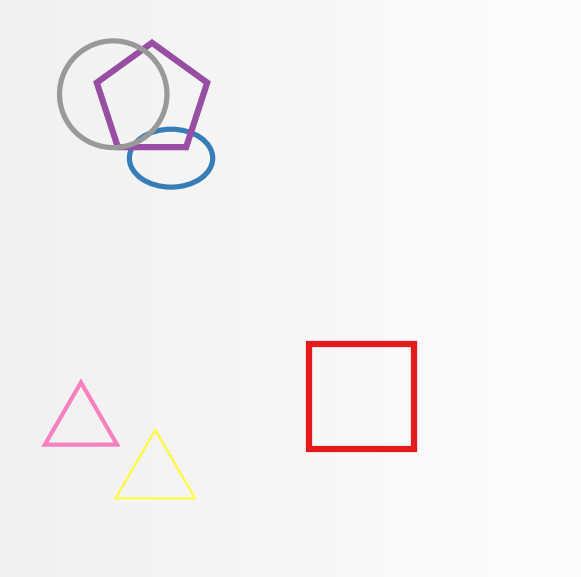[{"shape": "square", "thickness": 3, "radius": 0.45, "center": [0.622, 0.313]}, {"shape": "oval", "thickness": 2.5, "radius": 0.36, "center": [0.294, 0.725]}, {"shape": "pentagon", "thickness": 3, "radius": 0.5, "center": [0.262, 0.825]}, {"shape": "triangle", "thickness": 1, "radius": 0.39, "center": [0.267, 0.176]}, {"shape": "triangle", "thickness": 2, "radius": 0.36, "center": [0.139, 0.265]}, {"shape": "circle", "thickness": 2.5, "radius": 0.46, "center": [0.195, 0.836]}]